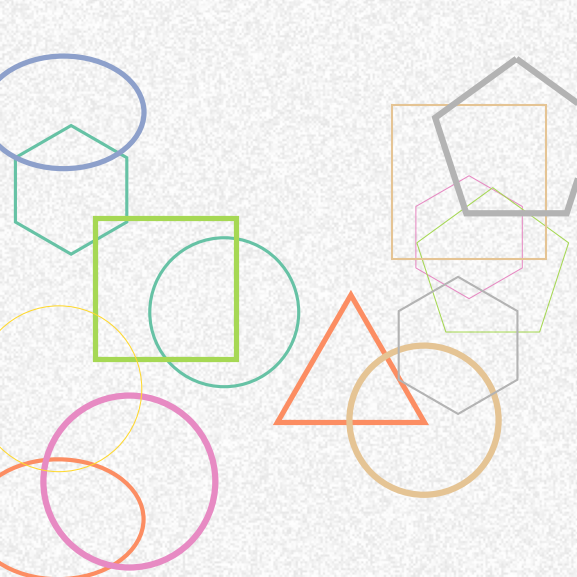[{"shape": "hexagon", "thickness": 1.5, "radius": 0.56, "center": [0.123, 0.67]}, {"shape": "circle", "thickness": 1.5, "radius": 0.64, "center": [0.388, 0.458]}, {"shape": "oval", "thickness": 2, "radius": 0.74, "center": [0.1, 0.1]}, {"shape": "triangle", "thickness": 2.5, "radius": 0.74, "center": [0.608, 0.341]}, {"shape": "oval", "thickness": 2.5, "radius": 0.7, "center": [0.11, 0.805]}, {"shape": "hexagon", "thickness": 0.5, "radius": 0.53, "center": [0.812, 0.588]}, {"shape": "circle", "thickness": 3, "radius": 0.74, "center": [0.224, 0.165]}, {"shape": "square", "thickness": 2.5, "radius": 0.61, "center": [0.286, 0.499]}, {"shape": "pentagon", "thickness": 0.5, "radius": 0.69, "center": [0.853, 0.536]}, {"shape": "circle", "thickness": 0.5, "radius": 0.72, "center": [0.102, 0.326]}, {"shape": "square", "thickness": 1, "radius": 0.67, "center": [0.813, 0.684]}, {"shape": "circle", "thickness": 3, "radius": 0.65, "center": [0.734, 0.272]}, {"shape": "hexagon", "thickness": 1, "radius": 0.59, "center": [0.793, 0.401]}, {"shape": "pentagon", "thickness": 3, "radius": 0.74, "center": [0.894, 0.749]}]